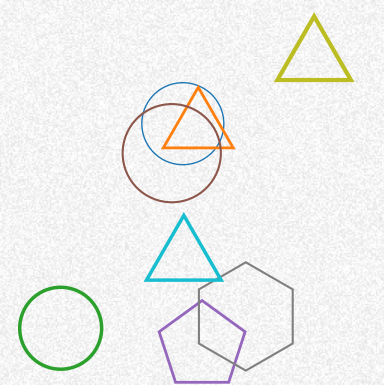[{"shape": "circle", "thickness": 1, "radius": 0.53, "center": [0.475, 0.679]}, {"shape": "triangle", "thickness": 2, "radius": 0.52, "center": [0.515, 0.668]}, {"shape": "circle", "thickness": 2.5, "radius": 0.53, "center": [0.158, 0.147]}, {"shape": "pentagon", "thickness": 2, "radius": 0.59, "center": [0.525, 0.102]}, {"shape": "circle", "thickness": 1.5, "radius": 0.64, "center": [0.446, 0.602]}, {"shape": "hexagon", "thickness": 1.5, "radius": 0.7, "center": [0.638, 0.178]}, {"shape": "triangle", "thickness": 3, "radius": 0.55, "center": [0.816, 0.847]}, {"shape": "triangle", "thickness": 2.5, "radius": 0.56, "center": [0.477, 0.328]}]